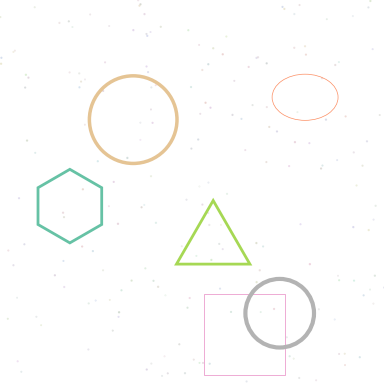[{"shape": "hexagon", "thickness": 2, "radius": 0.48, "center": [0.181, 0.465]}, {"shape": "oval", "thickness": 0.5, "radius": 0.43, "center": [0.792, 0.747]}, {"shape": "square", "thickness": 0.5, "radius": 0.53, "center": [0.635, 0.131]}, {"shape": "triangle", "thickness": 2, "radius": 0.55, "center": [0.554, 0.369]}, {"shape": "circle", "thickness": 2.5, "radius": 0.57, "center": [0.346, 0.689]}, {"shape": "circle", "thickness": 3, "radius": 0.45, "center": [0.727, 0.186]}]